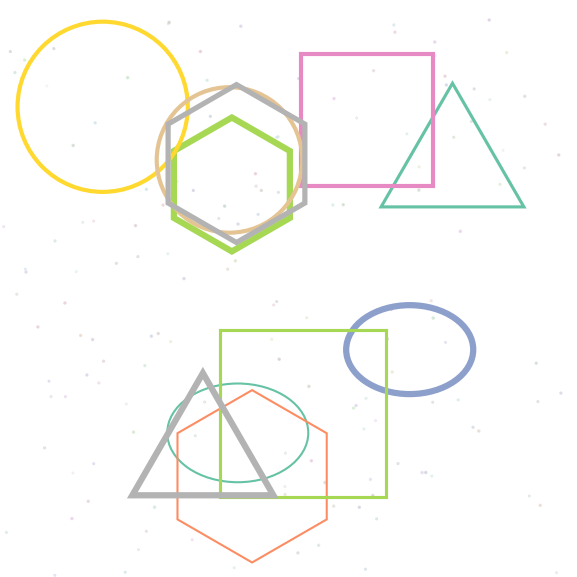[{"shape": "oval", "thickness": 1, "radius": 0.61, "center": [0.412, 0.25]}, {"shape": "triangle", "thickness": 1.5, "radius": 0.71, "center": [0.784, 0.712]}, {"shape": "hexagon", "thickness": 1, "radius": 0.75, "center": [0.437, 0.174]}, {"shape": "oval", "thickness": 3, "radius": 0.55, "center": [0.709, 0.394]}, {"shape": "square", "thickness": 2, "radius": 0.57, "center": [0.636, 0.791]}, {"shape": "square", "thickness": 1.5, "radius": 0.72, "center": [0.524, 0.283]}, {"shape": "hexagon", "thickness": 3, "radius": 0.58, "center": [0.402, 0.68]}, {"shape": "circle", "thickness": 2, "radius": 0.74, "center": [0.178, 0.814]}, {"shape": "circle", "thickness": 2, "radius": 0.63, "center": [0.397, 0.722]}, {"shape": "hexagon", "thickness": 2.5, "radius": 0.68, "center": [0.41, 0.716]}, {"shape": "triangle", "thickness": 3, "radius": 0.71, "center": [0.351, 0.212]}]